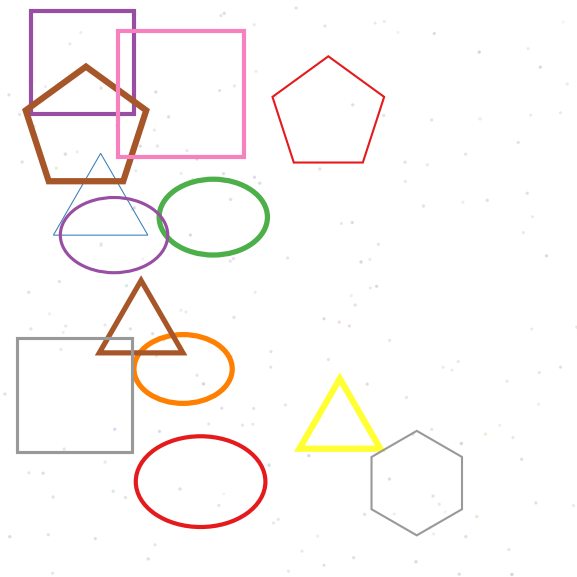[{"shape": "pentagon", "thickness": 1, "radius": 0.51, "center": [0.569, 0.8]}, {"shape": "oval", "thickness": 2, "radius": 0.56, "center": [0.347, 0.165]}, {"shape": "triangle", "thickness": 0.5, "radius": 0.47, "center": [0.174, 0.639]}, {"shape": "oval", "thickness": 2.5, "radius": 0.47, "center": [0.369, 0.623]}, {"shape": "square", "thickness": 2, "radius": 0.45, "center": [0.143, 0.891]}, {"shape": "oval", "thickness": 1.5, "radius": 0.47, "center": [0.197, 0.592]}, {"shape": "oval", "thickness": 2.5, "radius": 0.43, "center": [0.317, 0.36]}, {"shape": "triangle", "thickness": 3, "radius": 0.4, "center": [0.588, 0.263]}, {"shape": "triangle", "thickness": 2.5, "radius": 0.42, "center": [0.244, 0.43]}, {"shape": "pentagon", "thickness": 3, "radius": 0.55, "center": [0.149, 0.774]}, {"shape": "square", "thickness": 2, "radius": 0.55, "center": [0.313, 0.837]}, {"shape": "hexagon", "thickness": 1, "radius": 0.45, "center": [0.722, 0.163]}, {"shape": "square", "thickness": 1.5, "radius": 0.5, "center": [0.129, 0.315]}]